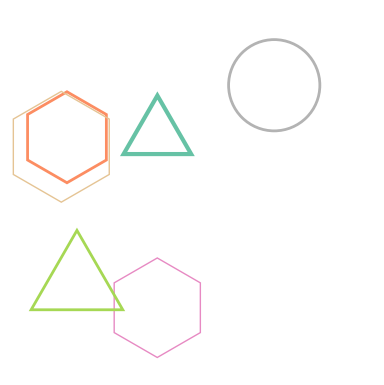[{"shape": "triangle", "thickness": 3, "radius": 0.51, "center": [0.409, 0.651]}, {"shape": "hexagon", "thickness": 2, "radius": 0.59, "center": [0.174, 0.643]}, {"shape": "hexagon", "thickness": 1, "radius": 0.65, "center": [0.408, 0.201]}, {"shape": "triangle", "thickness": 2, "radius": 0.69, "center": [0.2, 0.264]}, {"shape": "hexagon", "thickness": 1, "radius": 0.72, "center": [0.159, 0.619]}, {"shape": "circle", "thickness": 2, "radius": 0.59, "center": [0.712, 0.779]}]